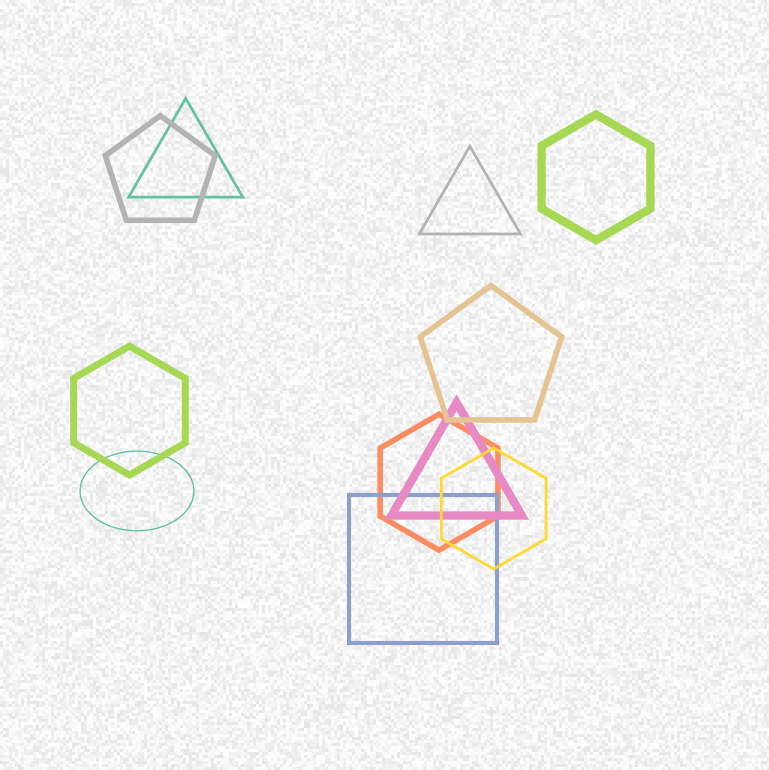[{"shape": "oval", "thickness": 0.5, "radius": 0.37, "center": [0.178, 0.362]}, {"shape": "triangle", "thickness": 1, "radius": 0.43, "center": [0.241, 0.787]}, {"shape": "hexagon", "thickness": 2, "radius": 0.44, "center": [0.57, 0.374]}, {"shape": "square", "thickness": 1.5, "radius": 0.48, "center": [0.549, 0.261]}, {"shape": "triangle", "thickness": 3, "radius": 0.49, "center": [0.593, 0.379]}, {"shape": "hexagon", "thickness": 2.5, "radius": 0.42, "center": [0.168, 0.467]}, {"shape": "hexagon", "thickness": 3, "radius": 0.41, "center": [0.774, 0.77]}, {"shape": "hexagon", "thickness": 1, "radius": 0.39, "center": [0.641, 0.34]}, {"shape": "pentagon", "thickness": 2, "radius": 0.48, "center": [0.638, 0.533]}, {"shape": "triangle", "thickness": 1, "radius": 0.38, "center": [0.61, 0.734]}, {"shape": "pentagon", "thickness": 2, "radius": 0.38, "center": [0.208, 0.775]}]